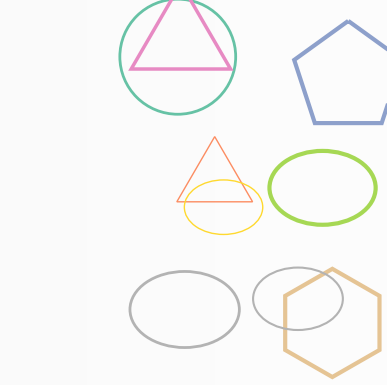[{"shape": "circle", "thickness": 2, "radius": 0.75, "center": [0.459, 0.853]}, {"shape": "triangle", "thickness": 1, "radius": 0.56, "center": [0.554, 0.532]}, {"shape": "pentagon", "thickness": 3, "radius": 0.73, "center": [0.899, 0.799]}, {"shape": "triangle", "thickness": 2.5, "radius": 0.74, "center": [0.467, 0.895]}, {"shape": "oval", "thickness": 3, "radius": 0.69, "center": [0.832, 0.512]}, {"shape": "oval", "thickness": 1, "radius": 0.51, "center": [0.577, 0.462]}, {"shape": "hexagon", "thickness": 3, "radius": 0.7, "center": [0.858, 0.161]}, {"shape": "oval", "thickness": 2, "radius": 0.71, "center": [0.477, 0.196]}, {"shape": "oval", "thickness": 1.5, "radius": 0.58, "center": [0.769, 0.224]}]